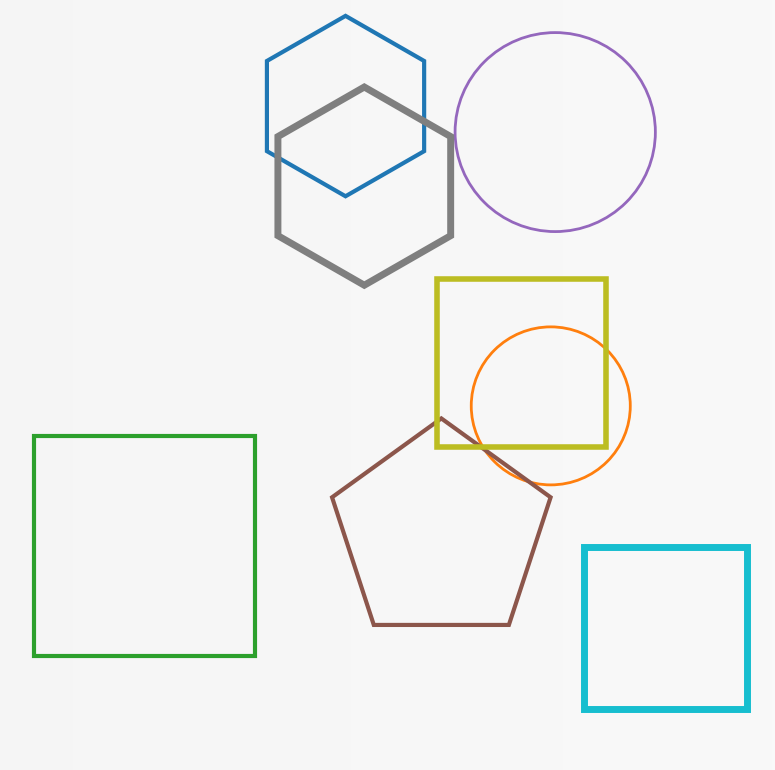[{"shape": "hexagon", "thickness": 1.5, "radius": 0.59, "center": [0.446, 0.862]}, {"shape": "circle", "thickness": 1, "radius": 0.51, "center": [0.711, 0.473]}, {"shape": "square", "thickness": 1.5, "radius": 0.71, "center": [0.187, 0.29]}, {"shape": "circle", "thickness": 1, "radius": 0.65, "center": [0.716, 0.828]}, {"shape": "pentagon", "thickness": 1.5, "radius": 0.74, "center": [0.569, 0.308]}, {"shape": "hexagon", "thickness": 2.5, "radius": 0.64, "center": [0.47, 0.758]}, {"shape": "square", "thickness": 2, "radius": 0.54, "center": [0.673, 0.529]}, {"shape": "square", "thickness": 2.5, "radius": 0.53, "center": [0.859, 0.185]}]